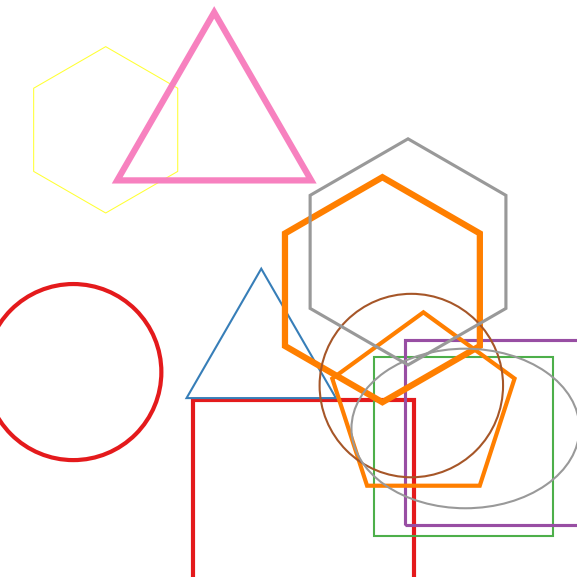[{"shape": "circle", "thickness": 2, "radius": 0.76, "center": [0.127, 0.355]}, {"shape": "square", "thickness": 2, "radius": 0.96, "center": [0.525, 0.115]}, {"shape": "triangle", "thickness": 1, "radius": 0.75, "center": [0.452, 0.384]}, {"shape": "square", "thickness": 1, "radius": 0.77, "center": [0.803, 0.226]}, {"shape": "square", "thickness": 1.5, "radius": 0.8, "center": [0.86, 0.25]}, {"shape": "pentagon", "thickness": 2, "radius": 0.83, "center": [0.733, 0.292]}, {"shape": "hexagon", "thickness": 3, "radius": 0.97, "center": [0.662, 0.497]}, {"shape": "hexagon", "thickness": 0.5, "radius": 0.72, "center": [0.183, 0.774]}, {"shape": "circle", "thickness": 1, "radius": 0.79, "center": [0.712, 0.332]}, {"shape": "triangle", "thickness": 3, "radius": 0.97, "center": [0.371, 0.784]}, {"shape": "oval", "thickness": 1, "radius": 0.99, "center": [0.806, 0.257]}, {"shape": "hexagon", "thickness": 1.5, "radius": 0.98, "center": [0.707, 0.563]}]